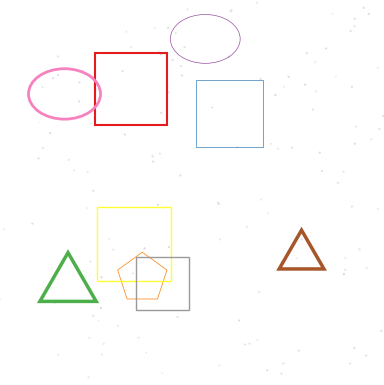[{"shape": "square", "thickness": 1.5, "radius": 0.47, "center": [0.341, 0.768]}, {"shape": "square", "thickness": 0.5, "radius": 0.43, "center": [0.596, 0.705]}, {"shape": "triangle", "thickness": 2.5, "radius": 0.42, "center": [0.177, 0.259]}, {"shape": "oval", "thickness": 0.5, "radius": 0.45, "center": [0.533, 0.899]}, {"shape": "pentagon", "thickness": 0.5, "radius": 0.34, "center": [0.37, 0.278]}, {"shape": "square", "thickness": 1, "radius": 0.48, "center": [0.348, 0.367]}, {"shape": "triangle", "thickness": 2.5, "radius": 0.34, "center": [0.783, 0.335]}, {"shape": "oval", "thickness": 2, "radius": 0.47, "center": [0.168, 0.756]}, {"shape": "square", "thickness": 1, "radius": 0.34, "center": [0.422, 0.264]}]